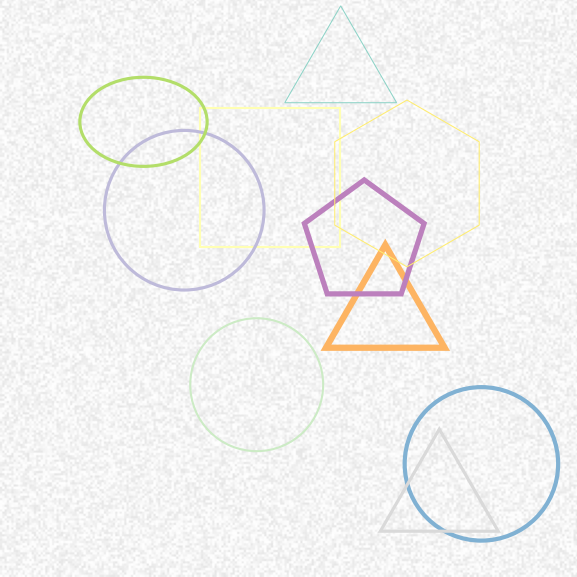[{"shape": "triangle", "thickness": 0.5, "radius": 0.56, "center": [0.59, 0.877]}, {"shape": "square", "thickness": 1, "radius": 0.6, "center": [0.468, 0.692]}, {"shape": "circle", "thickness": 1.5, "radius": 0.69, "center": [0.319, 0.635]}, {"shape": "circle", "thickness": 2, "radius": 0.66, "center": [0.834, 0.196]}, {"shape": "triangle", "thickness": 3, "radius": 0.59, "center": [0.667, 0.456]}, {"shape": "oval", "thickness": 1.5, "radius": 0.55, "center": [0.248, 0.788]}, {"shape": "triangle", "thickness": 1.5, "radius": 0.59, "center": [0.761, 0.138]}, {"shape": "pentagon", "thickness": 2.5, "radius": 0.55, "center": [0.631, 0.578]}, {"shape": "circle", "thickness": 1, "radius": 0.58, "center": [0.444, 0.333]}, {"shape": "hexagon", "thickness": 0.5, "radius": 0.72, "center": [0.705, 0.681]}]